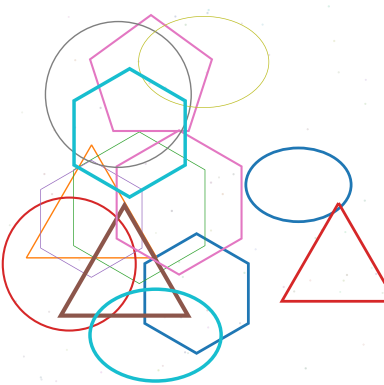[{"shape": "hexagon", "thickness": 2, "radius": 0.78, "center": [0.511, 0.238]}, {"shape": "oval", "thickness": 2, "radius": 0.68, "center": [0.775, 0.52]}, {"shape": "triangle", "thickness": 1, "radius": 0.98, "center": [0.238, 0.428]}, {"shape": "hexagon", "thickness": 0.5, "radius": 0.98, "center": [0.362, 0.46]}, {"shape": "circle", "thickness": 1.5, "radius": 0.86, "center": [0.18, 0.314]}, {"shape": "triangle", "thickness": 2, "radius": 0.85, "center": [0.879, 0.303]}, {"shape": "hexagon", "thickness": 0.5, "radius": 0.76, "center": [0.237, 0.432]}, {"shape": "triangle", "thickness": 3, "radius": 0.95, "center": [0.323, 0.276]}, {"shape": "hexagon", "thickness": 1.5, "radius": 0.94, "center": [0.465, 0.474]}, {"shape": "pentagon", "thickness": 1.5, "radius": 0.83, "center": [0.392, 0.794]}, {"shape": "circle", "thickness": 1, "radius": 0.95, "center": [0.307, 0.755]}, {"shape": "oval", "thickness": 0.5, "radius": 0.85, "center": [0.529, 0.839]}, {"shape": "hexagon", "thickness": 2.5, "radius": 0.83, "center": [0.337, 0.655]}, {"shape": "oval", "thickness": 2.5, "radius": 0.85, "center": [0.404, 0.13]}]